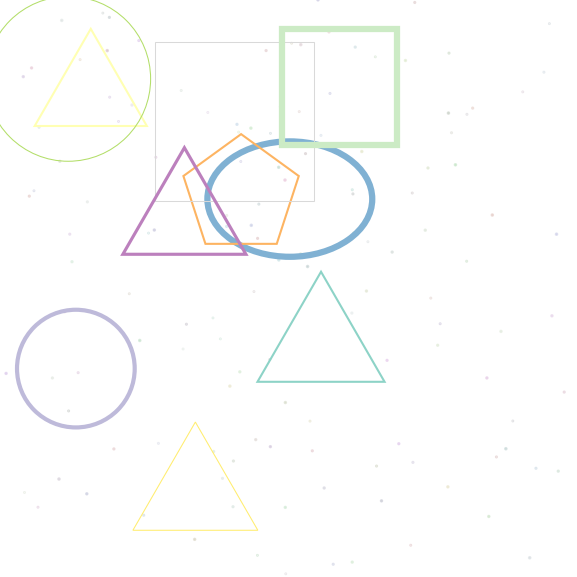[{"shape": "triangle", "thickness": 1, "radius": 0.64, "center": [0.556, 0.402]}, {"shape": "triangle", "thickness": 1, "radius": 0.56, "center": [0.157, 0.837]}, {"shape": "circle", "thickness": 2, "radius": 0.51, "center": [0.131, 0.361]}, {"shape": "oval", "thickness": 3, "radius": 0.71, "center": [0.502, 0.654]}, {"shape": "pentagon", "thickness": 1, "radius": 0.53, "center": [0.417, 0.662]}, {"shape": "circle", "thickness": 0.5, "radius": 0.71, "center": [0.118, 0.863]}, {"shape": "square", "thickness": 0.5, "radius": 0.69, "center": [0.406, 0.789]}, {"shape": "triangle", "thickness": 1.5, "radius": 0.62, "center": [0.319, 0.62]}, {"shape": "square", "thickness": 3, "radius": 0.5, "center": [0.588, 0.849]}, {"shape": "triangle", "thickness": 0.5, "radius": 0.62, "center": [0.338, 0.143]}]